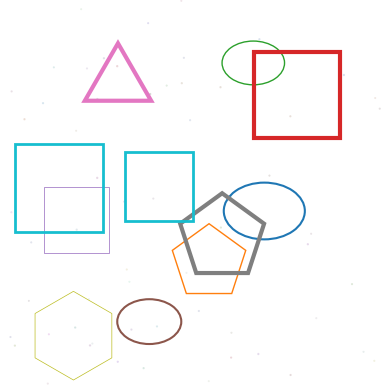[{"shape": "oval", "thickness": 1.5, "radius": 0.53, "center": [0.687, 0.452]}, {"shape": "pentagon", "thickness": 1, "radius": 0.5, "center": [0.543, 0.319]}, {"shape": "oval", "thickness": 1, "radius": 0.41, "center": [0.658, 0.837]}, {"shape": "square", "thickness": 3, "radius": 0.56, "center": [0.77, 0.752]}, {"shape": "square", "thickness": 0.5, "radius": 0.42, "center": [0.198, 0.429]}, {"shape": "oval", "thickness": 1.5, "radius": 0.42, "center": [0.388, 0.165]}, {"shape": "triangle", "thickness": 3, "radius": 0.5, "center": [0.306, 0.788]}, {"shape": "pentagon", "thickness": 3, "radius": 0.57, "center": [0.577, 0.384]}, {"shape": "hexagon", "thickness": 0.5, "radius": 0.58, "center": [0.191, 0.128]}, {"shape": "square", "thickness": 2, "radius": 0.44, "center": [0.412, 0.515]}, {"shape": "square", "thickness": 2, "radius": 0.57, "center": [0.154, 0.512]}]